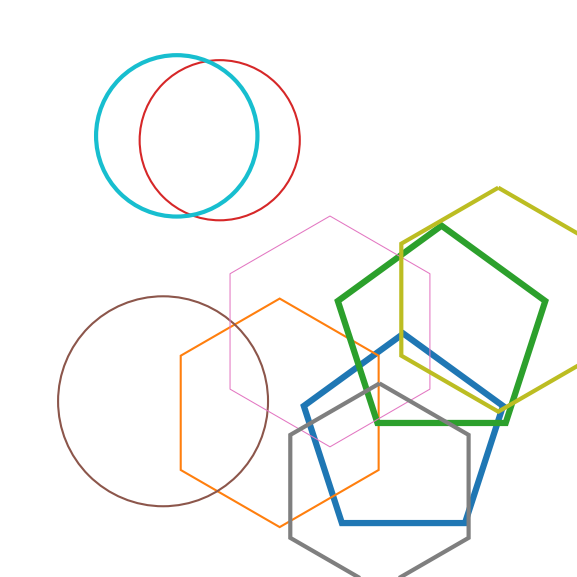[{"shape": "pentagon", "thickness": 3, "radius": 0.91, "center": [0.699, 0.24]}, {"shape": "hexagon", "thickness": 1, "radius": 0.99, "center": [0.484, 0.284]}, {"shape": "pentagon", "thickness": 3, "radius": 0.94, "center": [0.765, 0.419]}, {"shape": "circle", "thickness": 1, "radius": 0.69, "center": [0.38, 0.756]}, {"shape": "circle", "thickness": 1, "radius": 0.91, "center": [0.282, 0.304]}, {"shape": "hexagon", "thickness": 0.5, "radius": 1.0, "center": [0.571, 0.425]}, {"shape": "hexagon", "thickness": 2, "radius": 0.89, "center": [0.657, 0.157]}, {"shape": "hexagon", "thickness": 2, "radius": 0.97, "center": [0.863, 0.48]}, {"shape": "circle", "thickness": 2, "radius": 0.7, "center": [0.306, 0.764]}]